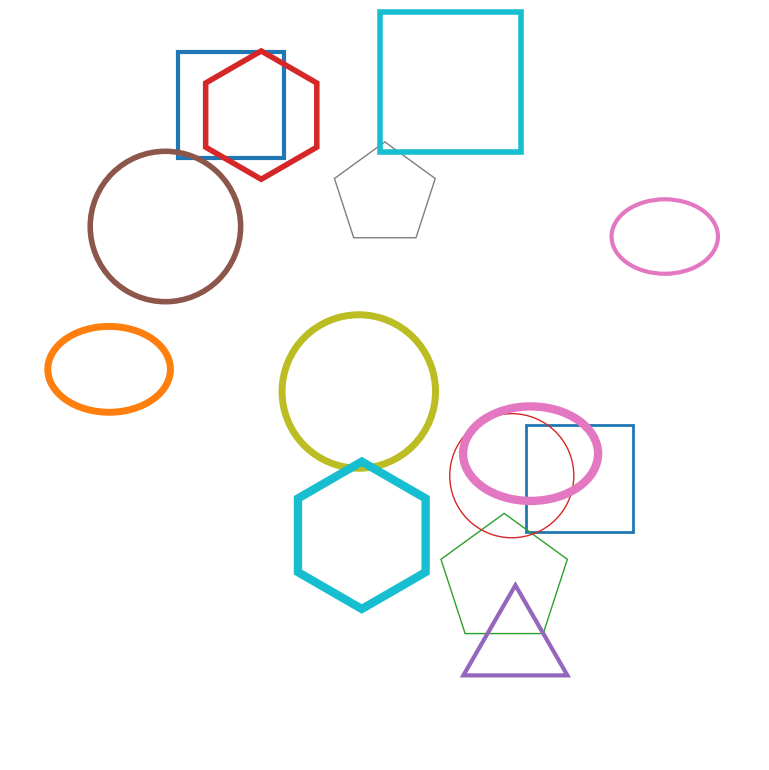[{"shape": "square", "thickness": 1.5, "radius": 0.34, "center": [0.3, 0.864]}, {"shape": "square", "thickness": 1, "radius": 0.35, "center": [0.753, 0.378]}, {"shape": "oval", "thickness": 2.5, "radius": 0.4, "center": [0.142, 0.52]}, {"shape": "pentagon", "thickness": 0.5, "radius": 0.43, "center": [0.655, 0.247]}, {"shape": "hexagon", "thickness": 2, "radius": 0.42, "center": [0.339, 0.851]}, {"shape": "circle", "thickness": 0.5, "radius": 0.4, "center": [0.665, 0.382]}, {"shape": "triangle", "thickness": 1.5, "radius": 0.39, "center": [0.669, 0.162]}, {"shape": "circle", "thickness": 2, "radius": 0.49, "center": [0.215, 0.706]}, {"shape": "oval", "thickness": 3, "radius": 0.44, "center": [0.689, 0.411]}, {"shape": "oval", "thickness": 1.5, "radius": 0.35, "center": [0.863, 0.693]}, {"shape": "pentagon", "thickness": 0.5, "radius": 0.34, "center": [0.5, 0.747]}, {"shape": "circle", "thickness": 2.5, "radius": 0.5, "center": [0.466, 0.492]}, {"shape": "hexagon", "thickness": 3, "radius": 0.48, "center": [0.47, 0.305]}, {"shape": "square", "thickness": 2, "radius": 0.46, "center": [0.585, 0.894]}]